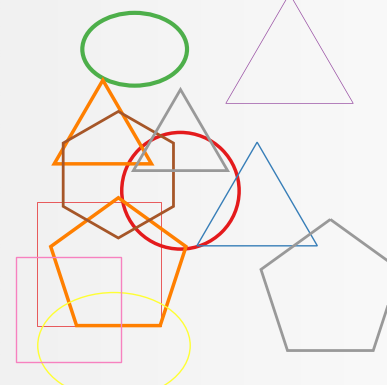[{"shape": "square", "thickness": 0.5, "radius": 0.81, "center": [0.255, 0.315]}, {"shape": "circle", "thickness": 2.5, "radius": 0.76, "center": [0.466, 0.505]}, {"shape": "triangle", "thickness": 1, "radius": 0.9, "center": [0.664, 0.451]}, {"shape": "oval", "thickness": 3, "radius": 0.68, "center": [0.348, 0.872]}, {"shape": "triangle", "thickness": 0.5, "radius": 0.95, "center": [0.747, 0.826]}, {"shape": "triangle", "thickness": 2.5, "radius": 0.72, "center": [0.265, 0.647]}, {"shape": "pentagon", "thickness": 2.5, "radius": 0.92, "center": [0.305, 0.303]}, {"shape": "oval", "thickness": 1, "radius": 0.98, "center": [0.294, 0.102]}, {"shape": "hexagon", "thickness": 2, "radius": 0.82, "center": [0.305, 0.546]}, {"shape": "square", "thickness": 1, "radius": 0.68, "center": [0.176, 0.196]}, {"shape": "pentagon", "thickness": 2, "radius": 0.94, "center": [0.853, 0.242]}, {"shape": "triangle", "thickness": 2, "radius": 0.7, "center": [0.466, 0.627]}]